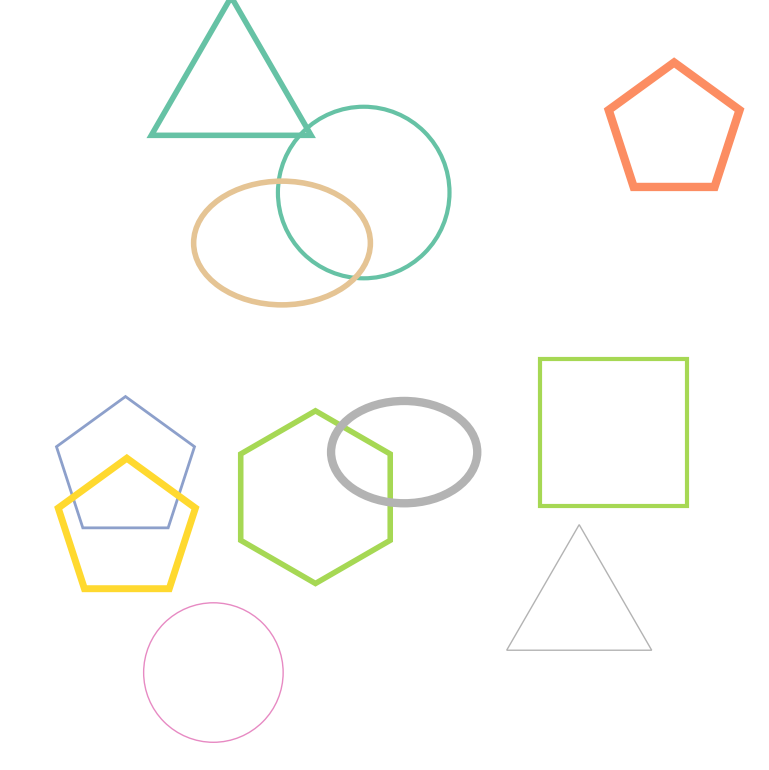[{"shape": "circle", "thickness": 1.5, "radius": 0.56, "center": [0.472, 0.75]}, {"shape": "triangle", "thickness": 2, "radius": 0.6, "center": [0.3, 0.884]}, {"shape": "pentagon", "thickness": 3, "radius": 0.45, "center": [0.875, 0.829]}, {"shape": "pentagon", "thickness": 1, "radius": 0.47, "center": [0.163, 0.391]}, {"shape": "circle", "thickness": 0.5, "radius": 0.45, "center": [0.277, 0.127]}, {"shape": "hexagon", "thickness": 2, "radius": 0.56, "center": [0.41, 0.354]}, {"shape": "square", "thickness": 1.5, "radius": 0.48, "center": [0.797, 0.438]}, {"shape": "pentagon", "thickness": 2.5, "radius": 0.47, "center": [0.165, 0.311]}, {"shape": "oval", "thickness": 2, "radius": 0.57, "center": [0.366, 0.684]}, {"shape": "triangle", "thickness": 0.5, "radius": 0.54, "center": [0.752, 0.21]}, {"shape": "oval", "thickness": 3, "radius": 0.47, "center": [0.525, 0.413]}]